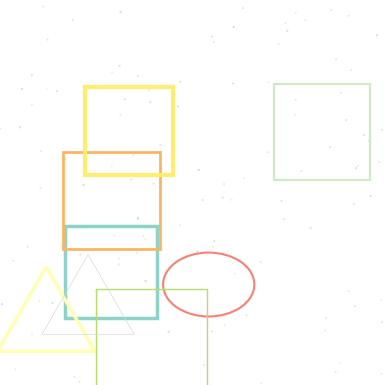[{"shape": "square", "thickness": 2.5, "radius": 0.6, "center": [0.289, 0.293]}, {"shape": "triangle", "thickness": 2.5, "radius": 0.73, "center": [0.12, 0.161]}, {"shape": "oval", "thickness": 1.5, "radius": 0.59, "center": [0.542, 0.261]}, {"shape": "square", "thickness": 2, "radius": 0.63, "center": [0.289, 0.479]}, {"shape": "square", "thickness": 1, "radius": 0.73, "center": [0.393, 0.105]}, {"shape": "triangle", "thickness": 0.5, "radius": 0.69, "center": [0.229, 0.201]}, {"shape": "square", "thickness": 1.5, "radius": 0.62, "center": [0.836, 0.657]}, {"shape": "square", "thickness": 3, "radius": 0.57, "center": [0.336, 0.66]}]